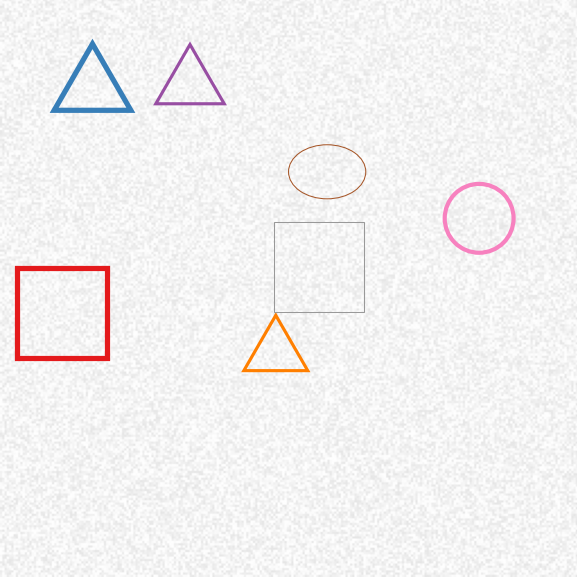[{"shape": "square", "thickness": 2.5, "radius": 0.39, "center": [0.108, 0.457]}, {"shape": "triangle", "thickness": 2.5, "radius": 0.38, "center": [0.16, 0.846]}, {"shape": "triangle", "thickness": 1.5, "radius": 0.34, "center": [0.329, 0.854]}, {"shape": "triangle", "thickness": 1.5, "radius": 0.32, "center": [0.478, 0.389]}, {"shape": "oval", "thickness": 0.5, "radius": 0.33, "center": [0.566, 0.702]}, {"shape": "circle", "thickness": 2, "radius": 0.3, "center": [0.83, 0.621]}, {"shape": "square", "thickness": 0.5, "radius": 0.39, "center": [0.553, 0.537]}]